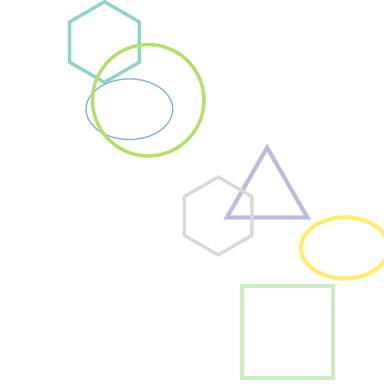[{"shape": "hexagon", "thickness": 2.5, "radius": 0.52, "center": [0.271, 0.891]}, {"shape": "triangle", "thickness": 3, "radius": 0.6, "center": [0.694, 0.496]}, {"shape": "oval", "thickness": 1, "radius": 0.56, "center": [0.336, 0.716]}, {"shape": "circle", "thickness": 2.5, "radius": 0.72, "center": [0.385, 0.74]}, {"shape": "hexagon", "thickness": 2.5, "radius": 0.51, "center": [0.567, 0.439]}, {"shape": "square", "thickness": 3, "radius": 0.59, "center": [0.747, 0.138]}, {"shape": "oval", "thickness": 3, "radius": 0.57, "center": [0.896, 0.356]}]